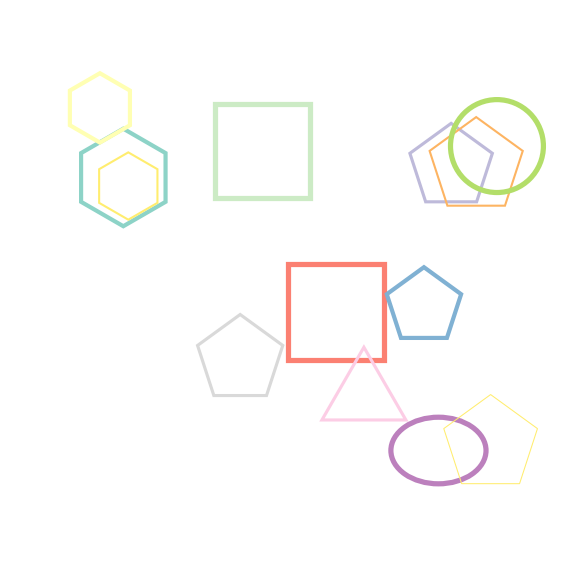[{"shape": "hexagon", "thickness": 2, "radius": 0.42, "center": [0.214, 0.692]}, {"shape": "hexagon", "thickness": 2, "radius": 0.3, "center": [0.173, 0.812]}, {"shape": "pentagon", "thickness": 1.5, "radius": 0.38, "center": [0.781, 0.71]}, {"shape": "square", "thickness": 2.5, "radius": 0.42, "center": [0.583, 0.459]}, {"shape": "pentagon", "thickness": 2, "radius": 0.34, "center": [0.734, 0.469]}, {"shape": "pentagon", "thickness": 1, "radius": 0.42, "center": [0.825, 0.712]}, {"shape": "circle", "thickness": 2.5, "radius": 0.4, "center": [0.861, 0.746]}, {"shape": "triangle", "thickness": 1.5, "radius": 0.42, "center": [0.63, 0.314]}, {"shape": "pentagon", "thickness": 1.5, "radius": 0.39, "center": [0.416, 0.377]}, {"shape": "oval", "thickness": 2.5, "radius": 0.41, "center": [0.759, 0.219]}, {"shape": "square", "thickness": 2.5, "radius": 0.41, "center": [0.454, 0.737]}, {"shape": "hexagon", "thickness": 1, "radius": 0.29, "center": [0.222, 0.677]}, {"shape": "pentagon", "thickness": 0.5, "radius": 0.43, "center": [0.85, 0.231]}]